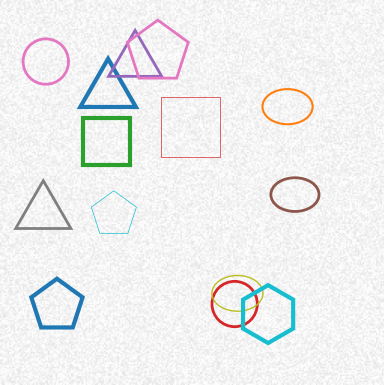[{"shape": "triangle", "thickness": 3, "radius": 0.42, "center": [0.281, 0.764]}, {"shape": "pentagon", "thickness": 3, "radius": 0.35, "center": [0.148, 0.206]}, {"shape": "oval", "thickness": 1.5, "radius": 0.33, "center": [0.747, 0.723]}, {"shape": "square", "thickness": 3, "radius": 0.31, "center": [0.277, 0.633]}, {"shape": "circle", "thickness": 2, "radius": 0.29, "center": [0.609, 0.21]}, {"shape": "square", "thickness": 0.5, "radius": 0.39, "center": [0.495, 0.67]}, {"shape": "triangle", "thickness": 2, "radius": 0.4, "center": [0.351, 0.842]}, {"shape": "oval", "thickness": 2, "radius": 0.31, "center": [0.766, 0.495]}, {"shape": "circle", "thickness": 2, "radius": 0.29, "center": [0.119, 0.84]}, {"shape": "pentagon", "thickness": 2, "radius": 0.42, "center": [0.41, 0.864]}, {"shape": "triangle", "thickness": 2, "radius": 0.41, "center": [0.112, 0.448]}, {"shape": "oval", "thickness": 1, "radius": 0.33, "center": [0.617, 0.238]}, {"shape": "pentagon", "thickness": 0.5, "radius": 0.31, "center": [0.296, 0.443]}, {"shape": "hexagon", "thickness": 3, "radius": 0.38, "center": [0.696, 0.184]}]